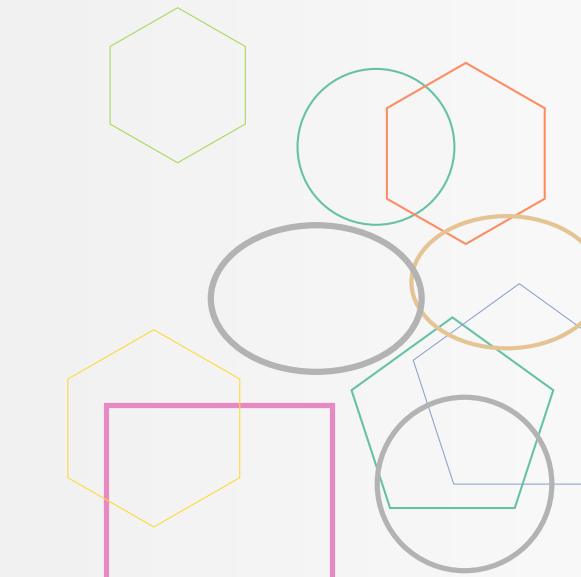[{"shape": "circle", "thickness": 1, "radius": 0.67, "center": [0.647, 0.745]}, {"shape": "pentagon", "thickness": 1, "radius": 0.91, "center": [0.778, 0.267]}, {"shape": "hexagon", "thickness": 1, "radius": 0.78, "center": [0.801, 0.733]}, {"shape": "pentagon", "thickness": 0.5, "radius": 0.96, "center": [0.893, 0.316]}, {"shape": "square", "thickness": 2.5, "radius": 0.97, "center": [0.377, 0.102]}, {"shape": "hexagon", "thickness": 0.5, "radius": 0.67, "center": [0.306, 0.852]}, {"shape": "hexagon", "thickness": 0.5, "radius": 0.85, "center": [0.265, 0.257]}, {"shape": "oval", "thickness": 2, "radius": 0.82, "center": [0.871, 0.51]}, {"shape": "oval", "thickness": 3, "radius": 0.91, "center": [0.544, 0.482]}, {"shape": "circle", "thickness": 2.5, "radius": 0.75, "center": [0.799, 0.161]}]